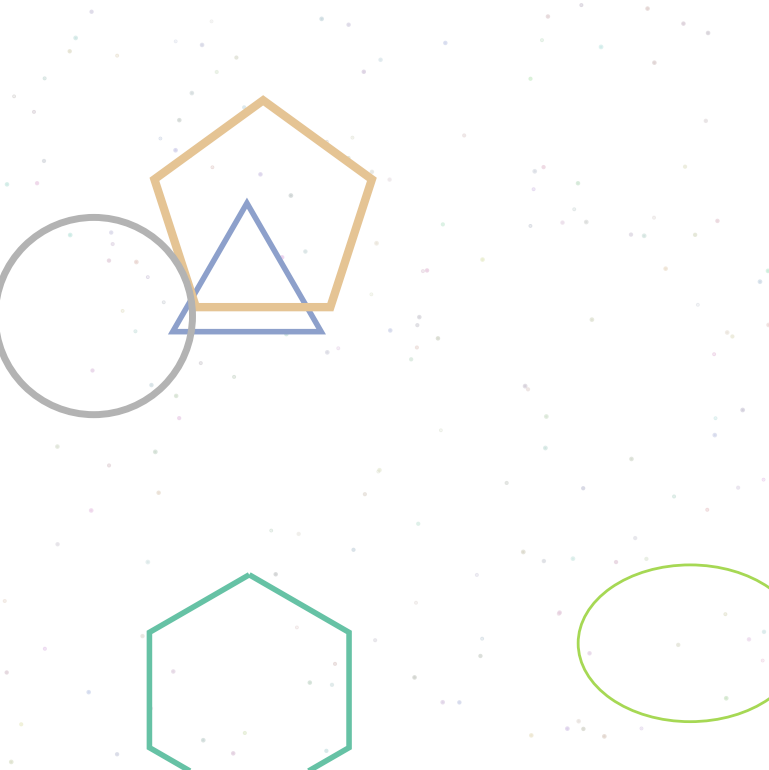[{"shape": "hexagon", "thickness": 2, "radius": 0.75, "center": [0.324, 0.104]}, {"shape": "triangle", "thickness": 2, "radius": 0.56, "center": [0.321, 0.625]}, {"shape": "oval", "thickness": 1, "radius": 0.73, "center": [0.896, 0.165]}, {"shape": "pentagon", "thickness": 3, "radius": 0.74, "center": [0.342, 0.721]}, {"shape": "circle", "thickness": 2.5, "radius": 0.64, "center": [0.122, 0.59]}]